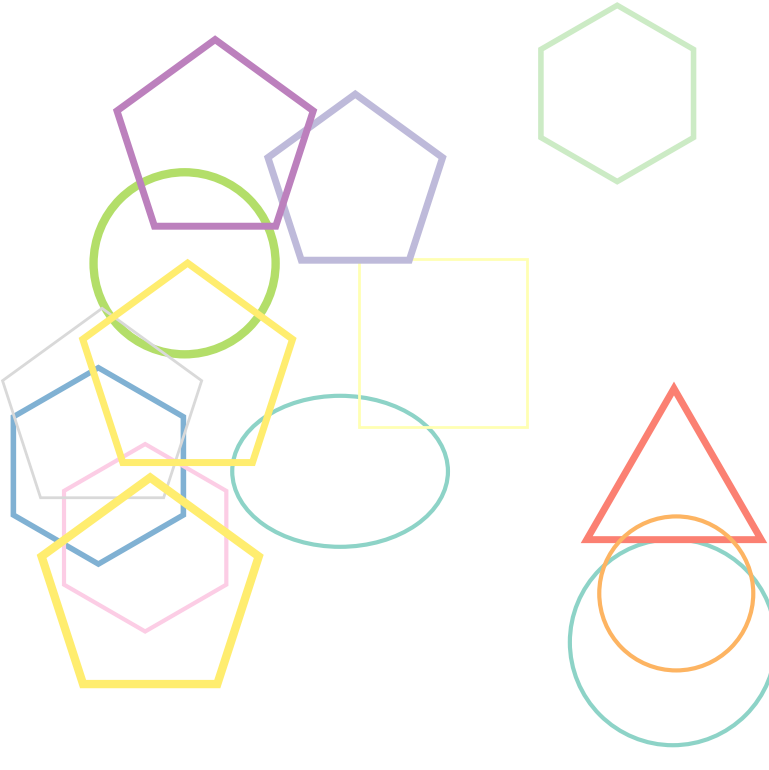[{"shape": "oval", "thickness": 1.5, "radius": 0.7, "center": [0.442, 0.388]}, {"shape": "circle", "thickness": 1.5, "radius": 0.67, "center": [0.874, 0.166]}, {"shape": "square", "thickness": 1, "radius": 0.55, "center": [0.575, 0.555]}, {"shape": "pentagon", "thickness": 2.5, "radius": 0.6, "center": [0.461, 0.759]}, {"shape": "triangle", "thickness": 2.5, "radius": 0.65, "center": [0.875, 0.365]}, {"shape": "hexagon", "thickness": 2, "radius": 0.64, "center": [0.128, 0.395]}, {"shape": "circle", "thickness": 1.5, "radius": 0.5, "center": [0.878, 0.229]}, {"shape": "circle", "thickness": 3, "radius": 0.59, "center": [0.24, 0.658]}, {"shape": "hexagon", "thickness": 1.5, "radius": 0.61, "center": [0.189, 0.302]}, {"shape": "pentagon", "thickness": 1, "radius": 0.68, "center": [0.133, 0.464]}, {"shape": "pentagon", "thickness": 2.5, "radius": 0.67, "center": [0.279, 0.815]}, {"shape": "hexagon", "thickness": 2, "radius": 0.57, "center": [0.802, 0.879]}, {"shape": "pentagon", "thickness": 2.5, "radius": 0.72, "center": [0.244, 0.515]}, {"shape": "pentagon", "thickness": 3, "radius": 0.74, "center": [0.195, 0.232]}]